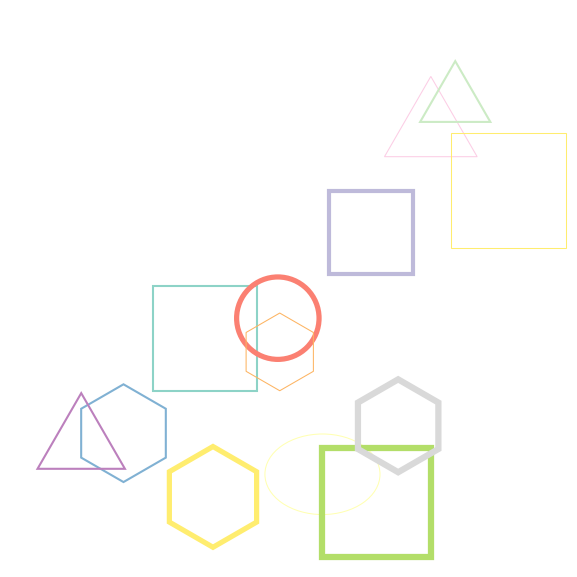[{"shape": "square", "thickness": 1, "radius": 0.45, "center": [0.355, 0.414]}, {"shape": "oval", "thickness": 0.5, "radius": 0.5, "center": [0.558, 0.178]}, {"shape": "square", "thickness": 2, "radius": 0.36, "center": [0.642, 0.597]}, {"shape": "circle", "thickness": 2.5, "radius": 0.36, "center": [0.481, 0.448]}, {"shape": "hexagon", "thickness": 1, "radius": 0.42, "center": [0.214, 0.249]}, {"shape": "hexagon", "thickness": 0.5, "radius": 0.34, "center": [0.484, 0.39]}, {"shape": "square", "thickness": 3, "radius": 0.47, "center": [0.652, 0.129]}, {"shape": "triangle", "thickness": 0.5, "radius": 0.46, "center": [0.746, 0.774]}, {"shape": "hexagon", "thickness": 3, "radius": 0.4, "center": [0.689, 0.262]}, {"shape": "triangle", "thickness": 1, "radius": 0.44, "center": [0.141, 0.231]}, {"shape": "triangle", "thickness": 1, "radius": 0.35, "center": [0.788, 0.823]}, {"shape": "hexagon", "thickness": 2.5, "radius": 0.44, "center": [0.369, 0.139]}, {"shape": "square", "thickness": 0.5, "radius": 0.5, "center": [0.881, 0.669]}]